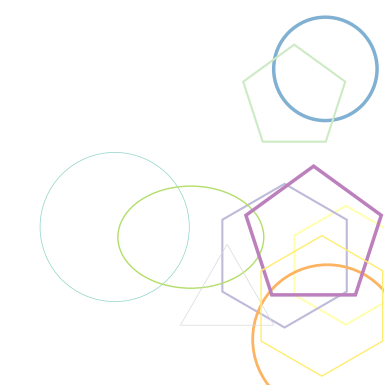[{"shape": "circle", "thickness": 0.5, "radius": 0.97, "center": [0.298, 0.41]}, {"shape": "hexagon", "thickness": 1.5, "radius": 0.77, "center": [0.898, 0.311]}, {"shape": "hexagon", "thickness": 1.5, "radius": 0.93, "center": [0.739, 0.336]}, {"shape": "circle", "thickness": 2.5, "radius": 0.67, "center": [0.845, 0.821]}, {"shape": "circle", "thickness": 2, "radius": 0.97, "center": [0.85, 0.118]}, {"shape": "oval", "thickness": 1, "radius": 0.95, "center": [0.496, 0.384]}, {"shape": "triangle", "thickness": 0.5, "radius": 0.7, "center": [0.59, 0.225]}, {"shape": "pentagon", "thickness": 2.5, "radius": 0.92, "center": [0.815, 0.384]}, {"shape": "pentagon", "thickness": 1.5, "radius": 0.7, "center": [0.764, 0.745]}, {"shape": "hexagon", "thickness": 1, "radius": 0.91, "center": [0.836, 0.205]}]